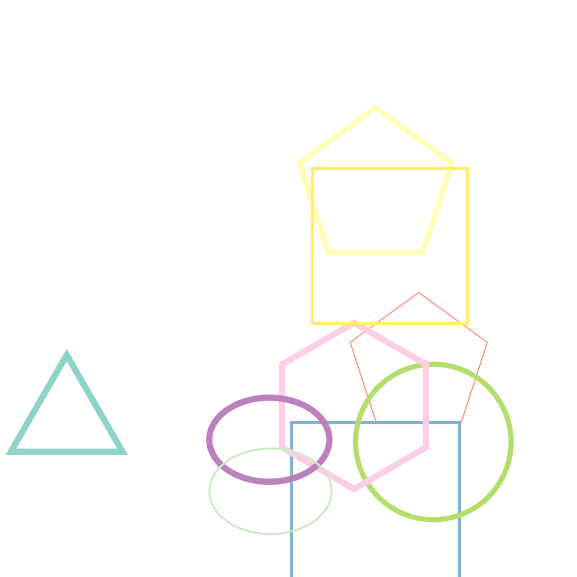[{"shape": "triangle", "thickness": 3, "radius": 0.56, "center": [0.116, 0.273]}, {"shape": "pentagon", "thickness": 2.5, "radius": 0.69, "center": [0.65, 0.674]}, {"shape": "pentagon", "thickness": 0.5, "radius": 0.62, "center": [0.725, 0.368]}, {"shape": "square", "thickness": 1.5, "radius": 0.73, "center": [0.65, 0.123]}, {"shape": "circle", "thickness": 2.5, "radius": 0.67, "center": [0.75, 0.234]}, {"shape": "hexagon", "thickness": 3, "radius": 0.72, "center": [0.613, 0.296]}, {"shape": "oval", "thickness": 3, "radius": 0.52, "center": [0.466, 0.238]}, {"shape": "oval", "thickness": 1, "radius": 0.53, "center": [0.468, 0.148]}, {"shape": "square", "thickness": 1.5, "radius": 0.67, "center": [0.675, 0.574]}]